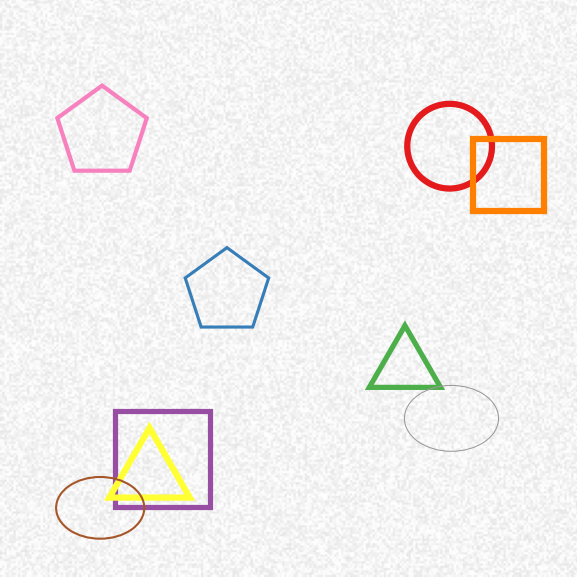[{"shape": "circle", "thickness": 3, "radius": 0.37, "center": [0.779, 0.746]}, {"shape": "pentagon", "thickness": 1.5, "radius": 0.38, "center": [0.393, 0.494]}, {"shape": "triangle", "thickness": 2.5, "radius": 0.36, "center": [0.701, 0.364]}, {"shape": "square", "thickness": 2.5, "radius": 0.41, "center": [0.281, 0.204]}, {"shape": "square", "thickness": 3, "radius": 0.31, "center": [0.88, 0.697]}, {"shape": "triangle", "thickness": 3, "radius": 0.4, "center": [0.259, 0.178]}, {"shape": "oval", "thickness": 1, "radius": 0.38, "center": [0.173, 0.12]}, {"shape": "pentagon", "thickness": 2, "radius": 0.41, "center": [0.177, 0.769]}, {"shape": "oval", "thickness": 0.5, "radius": 0.41, "center": [0.782, 0.275]}]